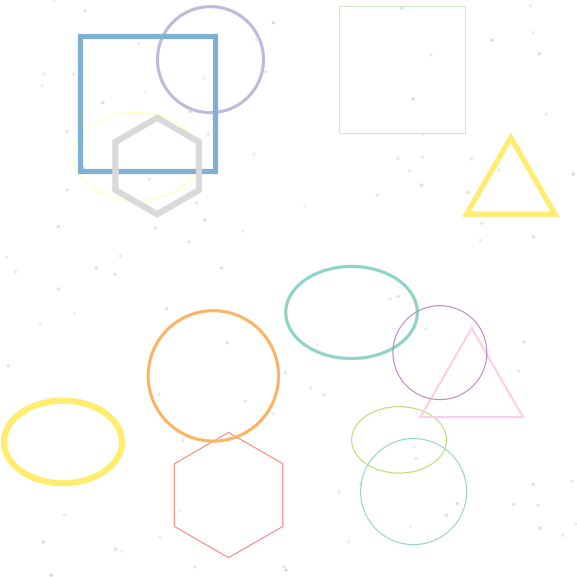[{"shape": "circle", "thickness": 0.5, "radius": 0.46, "center": [0.716, 0.148]}, {"shape": "oval", "thickness": 1.5, "radius": 0.57, "center": [0.609, 0.458]}, {"shape": "oval", "thickness": 0.5, "radius": 0.55, "center": [0.236, 0.728]}, {"shape": "circle", "thickness": 1.5, "radius": 0.46, "center": [0.365, 0.896]}, {"shape": "hexagon", "thickness": 0.5, "radius": 0.54, "center": [0.396, 0.142]}, {"shape": "square", "thickness": 2.5, "radius": 0.58, "center": [0.255, 0.82]}, {"shape": "circle", "thickness": 1.5, "radius": 0.56, "center": [0.369, 0.348]}, {"shape": "oval", "thickness": 0.5, "radius": 0.41, "center": [0.691, 0.237]}, {"shape": "triangle", "thickness": 1, "radius": 0.51, "center": [0.817, 0.328]}, {"shape": "hexagon", "thickness": 3, "radius": 0.42, "center": [0.272, 0.712]}, {"shape": "circle", "thickness": 0.5, "radius": 0.41, "center": [0.762, 0.388]}, {"shape": "square", "thickness": 0.5, "radius": 0.55, "center": [0.696, 0.879]}, {"shape": "oval", "thickness": 3, "radius": 0.51, "center": [0.109, 0.234]}, {"shape": "triangle", "thickness": 2.5, "radius": 0.44, "center": [0.884, 0.672]}]